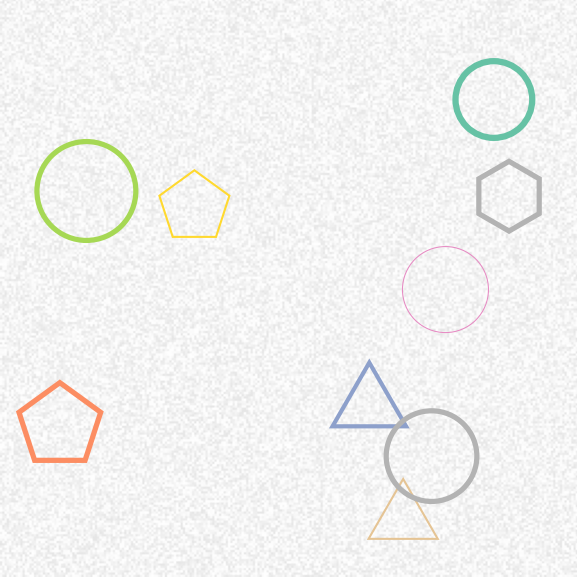[{"shape": "circle", "thickness": 3, "radius": 0.33, "center": [0.855, 0.827]}, {"shape": "pentagon", "thickness": 2.5, "radius": 0.37, "center": [0.104, 0.262]}, {"shape": "triangle", "thickness": 2, "radius": 0.37, "center": [0.639, 0.298]}, {"shape": "circle", "thickness": 0.5, "radius": 0.37, "center": [0.771, 0.498]}, {"shape": "circle", "thickness": 2.5, "radius": 0.43, "center": [0.15, 0.668]}, {"shape": "pentagon", "thickness": 1, "radius": 0.32, "center": [0.337, 0.641]}, {"shape": "triangle", "thickness": 1, "radius": 0.35, "center": [0.698, 0.101]}, {"shape": "circle", "thickness": 2.5, "radius": 0.39, "center": [0.747, 0.209]}, {"shape": "hexagon", "thickness": 2.5, "radius": 0.3, "center": [0.881, 0.659]}]